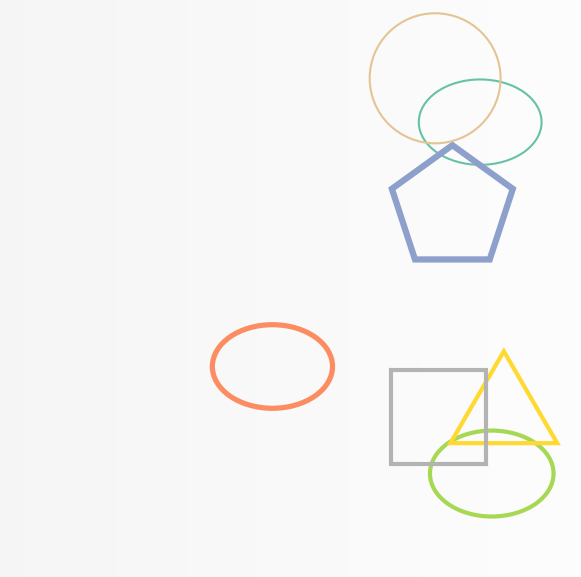[{"shape": "oval", "thickness": 1, "radius": 0.53, "center": [0.826, 0.788]}, {"shape": "oval", "thickness": 2.5, "radius": 0.52, "center": [0.469, 0.365]}, {"shape": "pentagon", "thickness": 3, "radius": 0.55, "center": [0.778, 0.638]}, {"shape": "oval", "thickness": 2, "radius": 0.53, "center": [0.846, 0.179]}, {"shape": "triangle", "thickness": 2, "radius": 0.53, "center": [0.867, 0.285]}, {"shape": "circle", "thickness": 1, "radius": 0.56, "center": [0.749, 0.864]}, {"shape": "square", "thickness": 2, "radius": 0.41, "center": [0.755, 0.277]}]